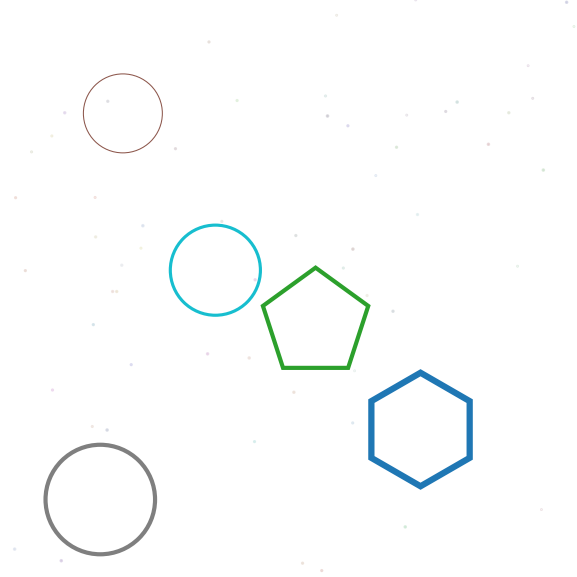[{"shape": "hexagon", "thickness": 3, "radius": 0.49, "center": [0.728, 0.255]}, {"shape": "pentagon", "thickness": 2, "radius": 0.48, "center": [0.546, 0.44]}, {"shape": "circle", "thickness": 0.5, "radius": 0.34, "center": [0.213, 0.803]}, {"shape": "circle", "thickness": 2, "radius": 0.47, "center": [0.174, 0.134]}, {"shape": "circle", "thickness": 1.5, "radius": 0.39, "center": [0.373, 0.531]}]